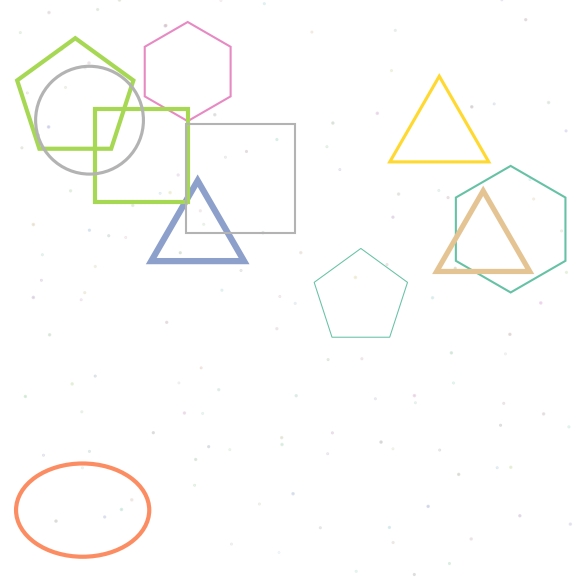[{"shape": "pentagon", "thickness": 0.5, "radius": 0.42, "center": [0.625, 0.484]}, {"shape": "hexagon", "thickness": 1, "radius": 0.55, "center": [0.884, 0.602]}, {"shape": "oval", "thickness": 2, "radius": 0.58, "center": [0.143, 0.116]}, {"shape": "triangle", "thickness": 3, "radius": 0.46, "center": [0.342, 0.593]}, {"shape": "hexagon", "thickness": 1, "radius": 0.43, "center": [0.325, 0.875]}, {"shape": "pentagon", "thickness": 2, "radius": 0.53, "center": [0.13, 0.827]}, {"shape": "square", "thickness": 2, "radius": 0.4, "center": [0.245, 0.73]}, {"shape": "triangle", "thickness": 1.5, "radius": 0.49, "center": [0.761, 0.768]}, {"shape": "triangle", "thickness": 2.5, "radius": 0.47, "center": [0.837, 0.576]}, {"shape": "circle", "thickness": 1.5, "radius": 0.47, "center": [0.155, 0.791]}, {"shape": "square", "thickness": 1, "radius": 0.47, "center": [0.416, 0.69]}]